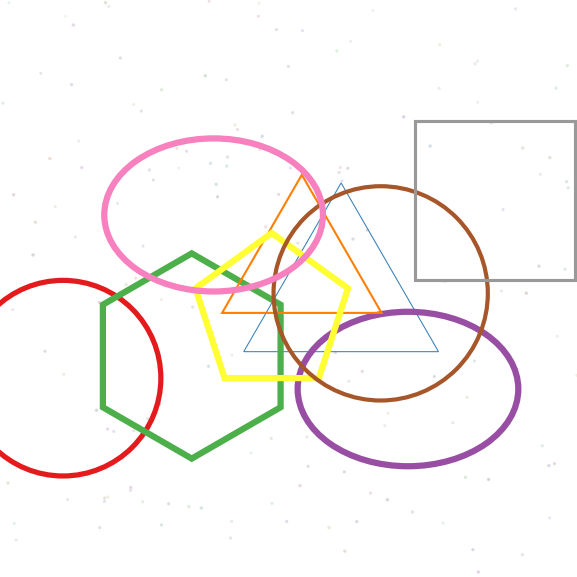[{"shape": "circle", "thickness": 2.5, "radius": 0.85, "center": [0.109, 0.344]}, {"shape": "triangle", "thickness": 0.5, "radius": 0.97, "center": [0.591, 0.488]}, {"shape": "hexagon", "thickness": 3, "radius": 0.89, "center": [0.332, 0.383]}, {"shape": "oval", "thickness": 3, "radius": 0.96, "center": [0.706, 0.326]}, {"shape": "triangle", "thickness": 1, "radius": 0.8, "center": [0.523, 0.537]}, {"shape": "pentagon", "thickness": 3, "radius": 0.69, "center": [0.471, 0.457]}, {"shape": "circle", "thickness": 2, "radius": 0.93, "center": [0.659, 0.491]}, {"shape": "oval", "thickness": 3, "radius": 0.95, "center": [0.37, 0.627]}, {"shape": "square", "thickness": 1.5, "radius": 0.69, "center": [0.857, 0.652]}]